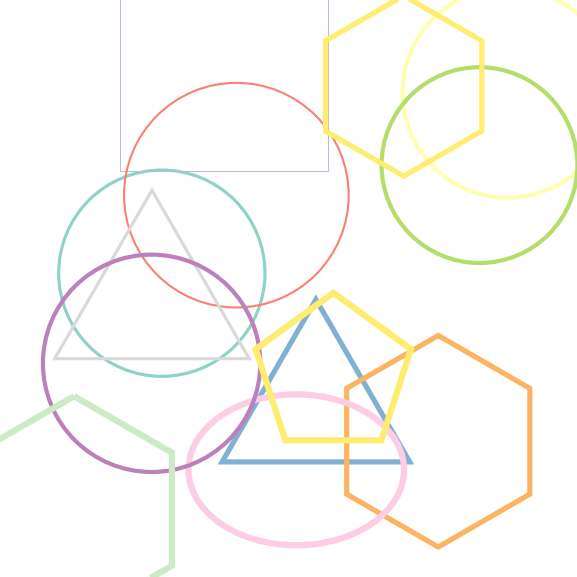[{"shape": "circle", "thickness": 1.5, "radius": 0.89, "center": [0.28, 0.526]}, {"shape": "circle", "thickness": 2, "radius": 0.91, "center": [0.879, 0.839]}, {"shape": "square", "thickness": 0.5, "radius": 0.9, "center": [0.388, 0.883]}, {"shape": "circle", "thickness": 1, "radius": 0.97, "center": [0.409, 0.661]}, {"shape": "triangle", "thickness": 2.5, "radius": 0.94, "center": [0.547, 0.293]}, {"shape": "hexagon", "thickness": 2.5, "radius": 0.92, "center": [0.759, 0.235]}, {"shape": "circle", "thickness": 2, "radius": 0.85, "center": [0.83, 0.713]}, {"shape": "oval", "thickness": 3, "radius": 0.93, "center": [0.513, 0.186]}, {"shape": "triangle", "thickness": 1.5, "radius": 0.97, "center": [0.263, 0.475]}, {"shape": "circle", "thickness": 2, "radius": 0.94, "center": [0.263, 0.37]}, {"shape": "hexagon", "thickness": 3, "radius": 0.98, "center": [0.128, 0.117]}, {"shape": "pentagon", "thickness": 3, "radius": 0.71, "center": [0.577, 0.351]}, {"shape": "hexagon", "thickness": 2.5, "radius": 0.78, "center": [0.699, 0.85]}]